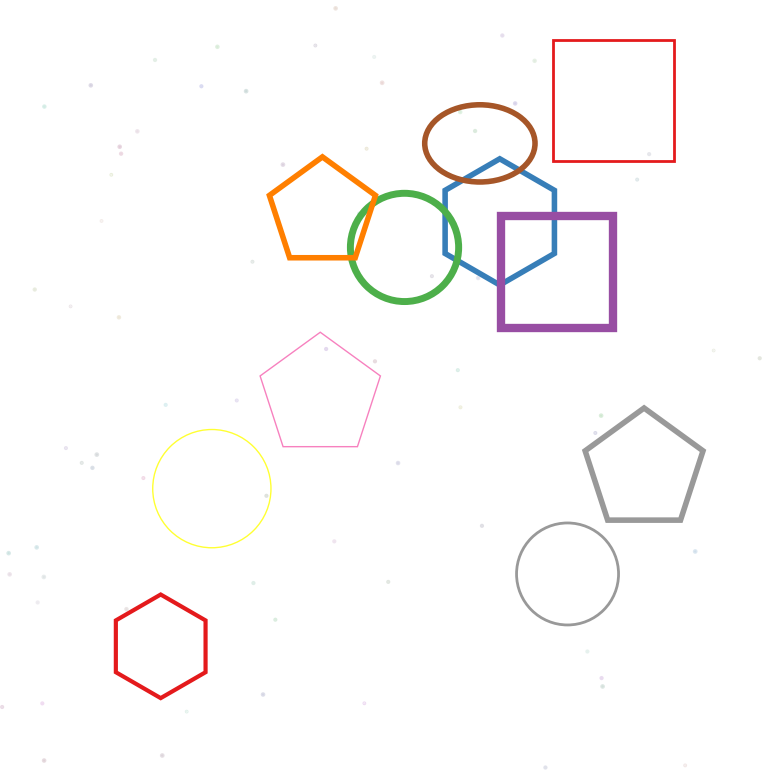[{"shape": "square", "thickness": 1, "radius": 0.39, "center": [0.797, 0.869]}, {"shape": "hexagon", "thickness": 1.5, "radius": 0.34, "center": [0.209, 0.161]}, {"shape": "hexagon", "thickness": 2, "radius": 0.41, "center": [0.649, 0.712]}, {"shape": "circle", "thickness": 2.5, "radius": 0.35, "center": [0.525, 0.679]}, {"shape": "square", "thickness": 3, "radius": 0.36, "center": [0.723, 0.647]}, {"shape": "pentagon", "thickness": 2, "radius": 0.36, "center": [0.419, 0.724]}, {"shape": "circle", "thickness": 0.5, "radius": 0.38, "center": [0.275, 0.365]}, {"shape": "oval", "thickness": 2, "radius": 0.36, "center": [0.623, 0.814]}, {"shape": "pentagon", "thickness": 0.5, "radius": 0.41, "center": [0.416, 0.486]}, {"shape": "circle", "thickness": 1, "radius": 0.33, "center": [0.737, 0.255]}, {"shape": "pentagon", "thickness": 2, "radius": 0.4, "center": [0.836, 0.39]}]